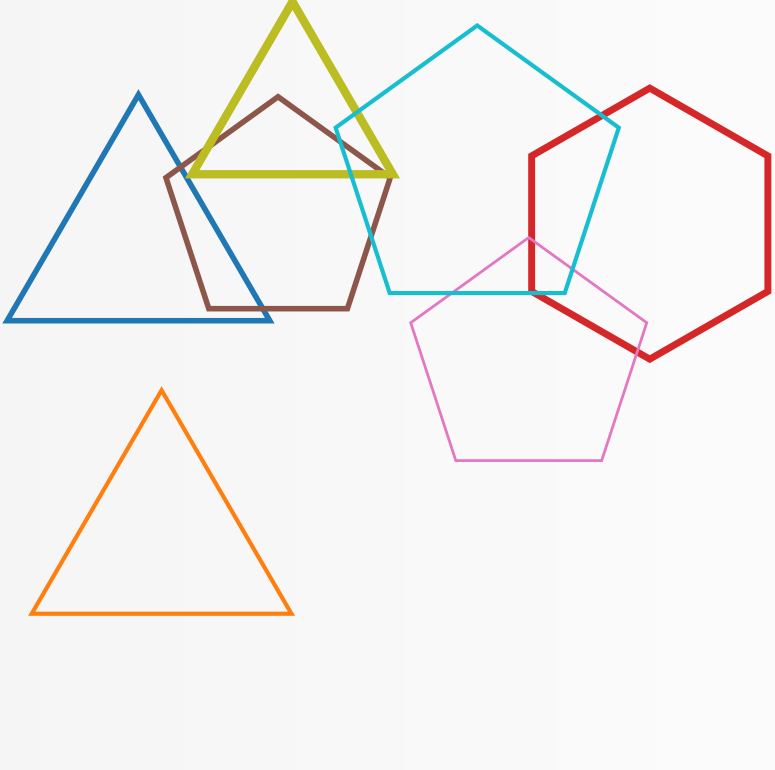[{"shape": "triangle", "thickness": 2, "radius": 0.98, "center": [0.179, 0.681]}, {"shape": "triangle", "thickness": 1.5, "radius": 0.97, "center": [0.208, 0.3]}, {"shape": "hexagon", "thickness": 2.5, "radius": 0.88, "center": [0.838, 0.71]}, {"shape": "pentagon", "thickness": 2, "radius": 0.76, "center": [0.359, 0.722]}, {"shape": "pentagon", "thickness": 1, "radius": 0.8, "center": [0.682, 0.531]}, {"shape": "triangle", "thickness": 3, "radius": 0.75, "center": [0.377, 0.848]}, {"shape": "pentagon", "thickness": 1.5, "radius": 0.96, "center": [0.616, 0.775]}]